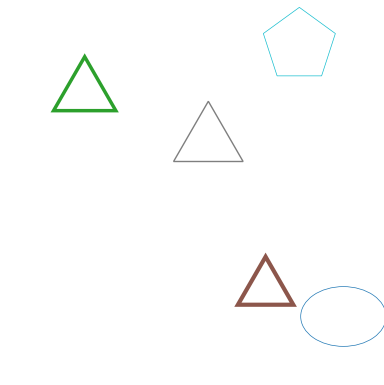[{"shape": "oval", "thickness": 0.5, "radius": 0.55, "center": [0.892, 0.178]}, {"shape": "triangle", "thickness": 2.5, "radius": 0.47, "center": [0.22, 0.759]}, {"shape": "triangle", "thickness": 3, "radius": 0.42, "center": [0.69, 0.25]}, {"shape": "triangle", "thickness": 1, "radius": 0.52, "center": [0.541, 0.633]}, {"shape": "pentagon", "thickness": 0.5, "radius": 0.49, "center": [0.778, 0.883]}]